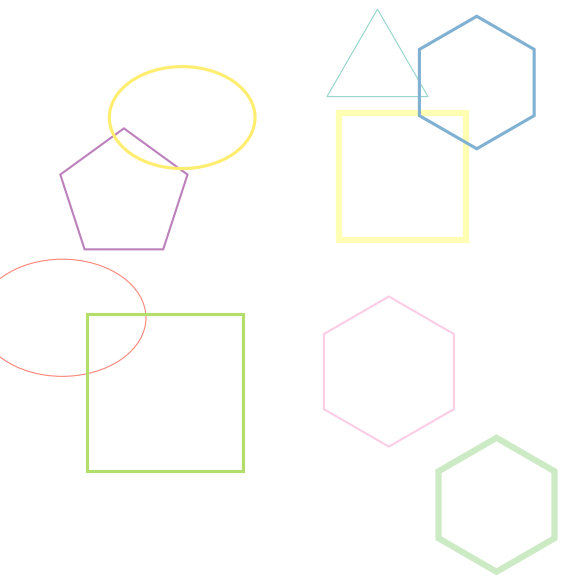[{"shape": "triangle", "thickness": 0.5, "radius": 0.5, "center": [0.654, 0.882]}, {"shape": "square", "thickness": 3, "radius": 0.55, "center": [0.697, 0.694]}, {"shape": "oval", "thickness": 0.5, "radius": 0.72, "center": [0.108, 0.449]}, {"shape": "hexagon", "thickness": 1.5, "radius": 0.57, "center": [0.826, 0.856]}, {"shape": "square", "thickness": 1.5, "radius": 0.68, "center": [0.285, 0.319]}, {"shape": "hexagon", "thickness": 1, "radius": 0.65, "center": [0.673, 0.356]}, {"shape": "pentagon", "thickness": 1, "radius": 0.58, "center": [0.215, 0.661]}, {"shape": "hexagon", "thickness": 3, "radius": 0.58, "center": [0.86, 0.125]}, {"shape": "oval", "thickness": 1.5, "radius": 0.63, "center": [0.315, 0.796]}]